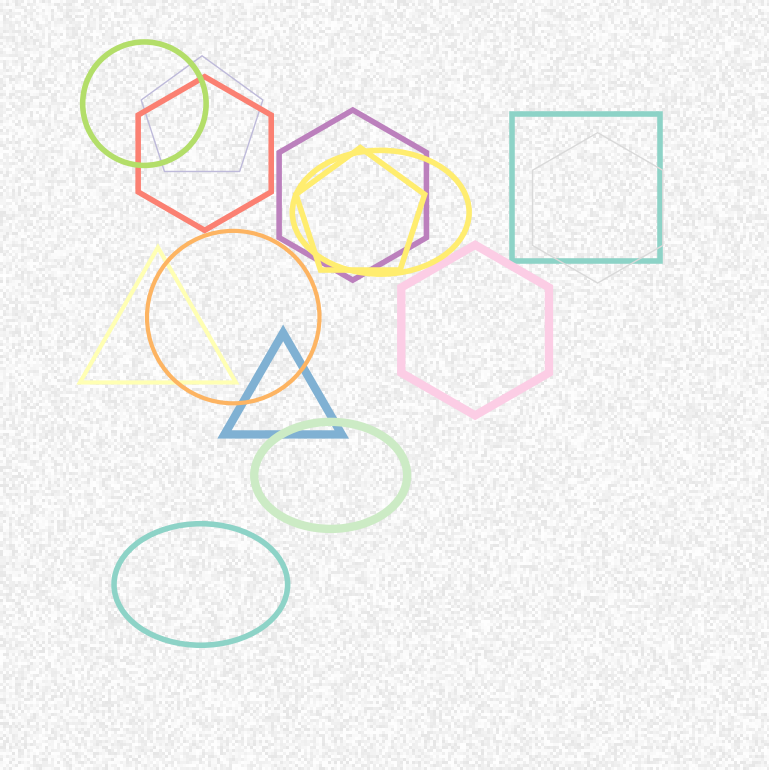[{"shape": "square", "thickness": 2, "radius": 0.48, "center": [0.761, 0.757]}, {"shape": "oval", "thickness": 2, "radius": 0.56, "center": [0.261, 0.241]}, {"shape": "triangle", "thickness": 1.5, "radius": 0.58, "center": [0.205, 0.562]}, {"shape": "pentagon", "thickness": 0.5, "radius": 0.42, "center": [0.262, 0.844]}, {"shape": "hexagon", "thickness": 2, "radius": 0.5, "center": [0.266, 0.801]}, {"shape": "triangle", "thickness": 3, "radius": 0.44, "center": [0.368, 0.48]}, {"shape": "circle", "thickness": 1.5, "radius": 0.56, "center": [0.303, 0.588]}, {"shape": "circle", "thickness": 2, "radius": 0.4, "center": [0.188, 0.865]}, {"shape": "hexagon", "thickness": 3, "radius": 0.55, "center": [0.617, 0.571]}, {"shape": "hexagon", "thickness": 0.5, "radius": 0.49, "center": [0.776, 0.73]}, {"shape": "hexagon", "thickness": 2, "radius": 0.55, "center": [0.458, 0.747]}, {"shape": "oval", "thickness": 3, "radius": 0.5, "center": [0.429, 0.383]}, {"shape": "pentagon", "thickness": 2, "radius": 0.44, "center": [0.468, 0.72]}, {"shape": "oval", "thickness": 2, "radius": 0.57, "center": [0.494, 0.724]}]